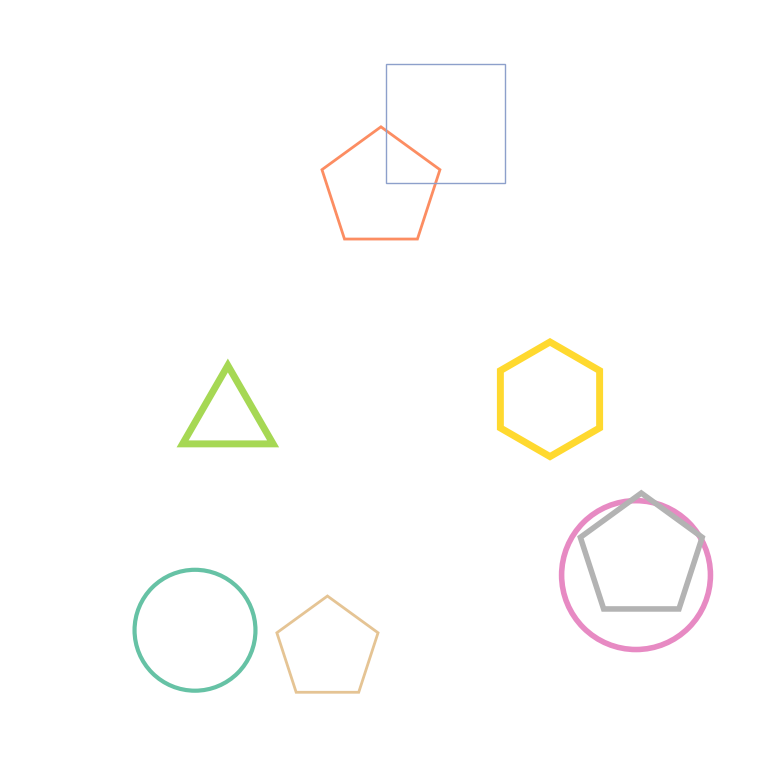[{"shape": "circle", "thickness": 1.5, "radius": 0.39, "center": [0.253, 0.181]}, {"shape": "pentagon", "thickness": 1, "radius": 0.4, "center": [0.495, 0.755]}, {"shape": "square", "thickness": 0.5, "radius": 0.39, "center": [0.579, 0.84]}, {"shape": "circle", "thickness": 2, "radius": 0.48, "center": [0.826, 0.253]}, {"shape": "triangle", "thickness": 2.5, "radius": 0.34, "center": [0.296, 0.457]}, {"shape": "hexagon", "thickness": 2.5, "radius": 0.37, "center": [0.714, 0.481]}, {"shape": "pentagon", "thickness": 1, "radius": 0.35, "center": [0.425, 0.157]}, {"shape": "pentagon", "thickness": 2, "radius": 0.42, "center": [0.833, 0.276]}]